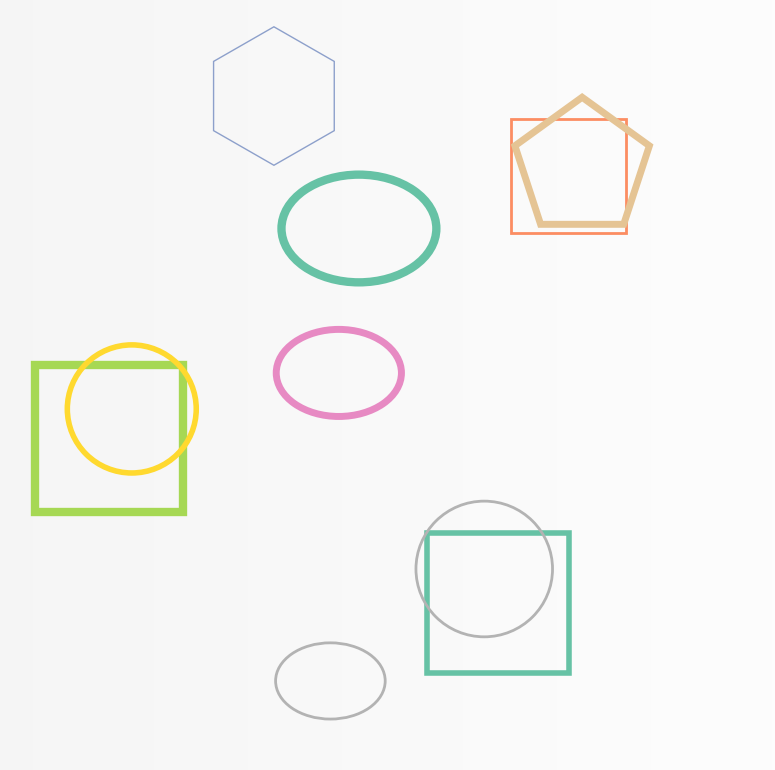[{"shape": "square", "thickness": 2, "radius": 0.46, "center": [0.642, 0.217]}, {"shape": "oval", "thickness": 3, "radius": 0.5, "center": [0.463, 0.703]}, {"shape": "square", "thickness": 1, "radius": 0.37, "center": [0.734, 0.771]}, {"shape": "hexagon", "thickness": 0.5, "radius": 0.45, "center": [0.353, 0.875]}, {"shape": "oval", "thickness": 2.5, "radius": 0.4, "center": [0.437, 0.516]}, {"shape": "square", "thickness": 3, "radius": 0.48, "center": [0.14, 0.431]}, {"shape": "circle", "thickness": 2, "radius": 0.42, "center": [0.17, 0.469]}, {"shape": "pentagon", "thickness": 2.5, "radius": 0.46, "center": [0.751, 0.782]}, {"shape": "circle", "thickness": 1, "radius": 0.44, "center": [0.625, 0.261]}, {"shape": "oval", "thickness": 1, "radius": 0.35, "center": [0.426, 0.116]}]